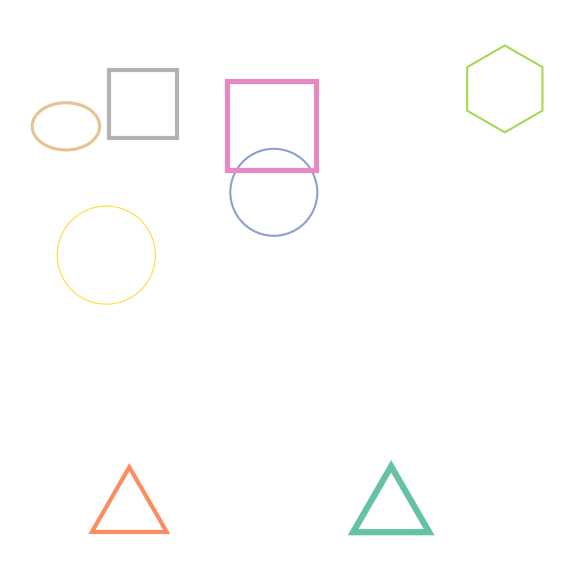[{"shape": "triangle", "thickness": 3, "radius": 0.38, "center": [0.677, 0.116]}, {"shape": "triangle", "thickness": 2, "radius": 0.37, "center": [0.224, 0.115]}, {"shape": "circle", "thickness": 1, "radius": 0.38, "center": [0.474, 0.666]}, {"shape": "square", "thickness": 2.5, "radius": 0.39, "center": [0.47, 0.781]}, {"shape": "hexagon", "thickness": 1, "radius": 0.38, "center": [0.874, 0.845]}, {"shape": "circle", "thickness": 0.5, "radius": 0.42, "center": [0.184, 0.557]}, {"shape": "oval", "thickness": 1.5, "radius": 0.29, "center": [0.114, 0.78]}, {"shape": "square", "thickness": 2, "radius": 0.29, "center": [0.247, 0.819]}]